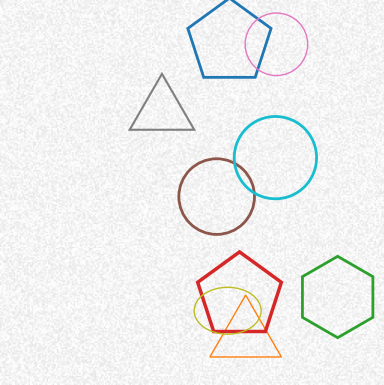[{"shape": "pentagon", "thickness": 2, "radius": 0.57, "center": [0.596, 0.891]}, {"shape": "triangle", "thickness": 1, "radius": 0.54, "center": [0.638, 0.126]}, {"shape": "hexagon", "thickness": 2, "radius": 0.53, "center": [0.877, 0.229]}, {"shape": "pentagon", "thickness": 2.5, "radius": 0.57, "center": [0.622, 0.231]}, {"shape": "circle", "thickness": 2, "radius": 0.49, "center": [0.563, 0.489]}, {"shape": "circle", "thickness": 1, "radius": 0.41, "center": [0.718, 0.885]}, {"shape": "triangle", "thickness": 1.5, "radius": 0.48, "center": [0.421, 0.711]}, {"shape": "oval", "thickness": 1, "radius": 0.43, "center": [0.591, 0.193]}, {"shape": "circle", "thickness": 2, "radius": 0.53, "center": [0.715, 0.591]}]